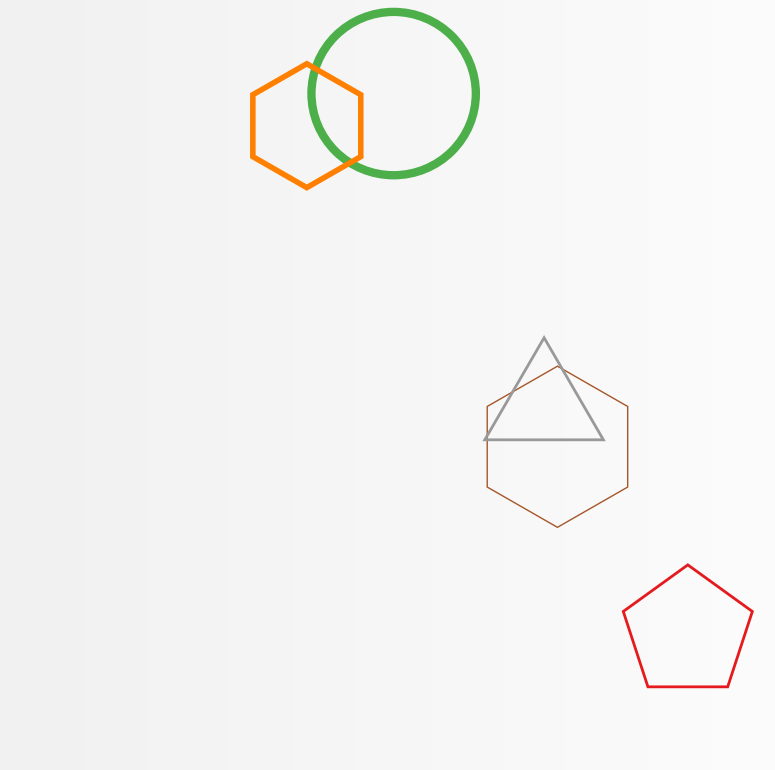[{"shape": "pentagon", "thickness": 1, "radius": 0.44, "center": [0.888, 0.179]}, {"shape": "circle", "thickness": 3, "radius": 0.53, "center": [0.508, 0.878]}, {"shape": "hexagon", "thickness": 2, "radius": 0.4, "center": [0.396, 0.837]}, {"shape": "hexagon", "thickness": 0.5, "radius": 0.52, "center": [0.719, 0.42]}, {"shape": "triangle", "thickness": 1, "radius": 0.44, "center": [0.702, 0.473]}]